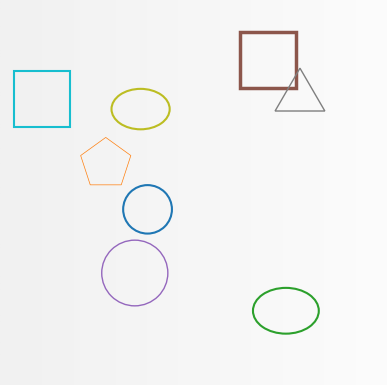[{"shape": "circle", "thickness": 1.5, "radius": 0.31, "center": [0.381, 0.456]}, {"shape": "pentagon", "thickness": 0.5, "radius": 0.34, "center": [0.273, 0.575]}, {"shape": "oval", "thickness": 1.5, "radius": 0.42, "center": [0.738, 0.193]}, {"shape": "circle", "thickness": 1, "radius": 0.43, "center": [0.348, 0.291]}, {"shape": "square", "thickness": 2.5, "radius": 0.36, "center": [0.692, 0.845]}, {"shape": "triangle", "thickness": 1, "radius": 0.37, "center": [0.774, 0.749]}, {"shape": "oval", "thickness": 1.5, "radius": 0.38, "center": [0.363, 0.717]}, {"shape": "square", "thickness": 1.5, "radius": 0.36, "center": [0.108, 0.743]}]